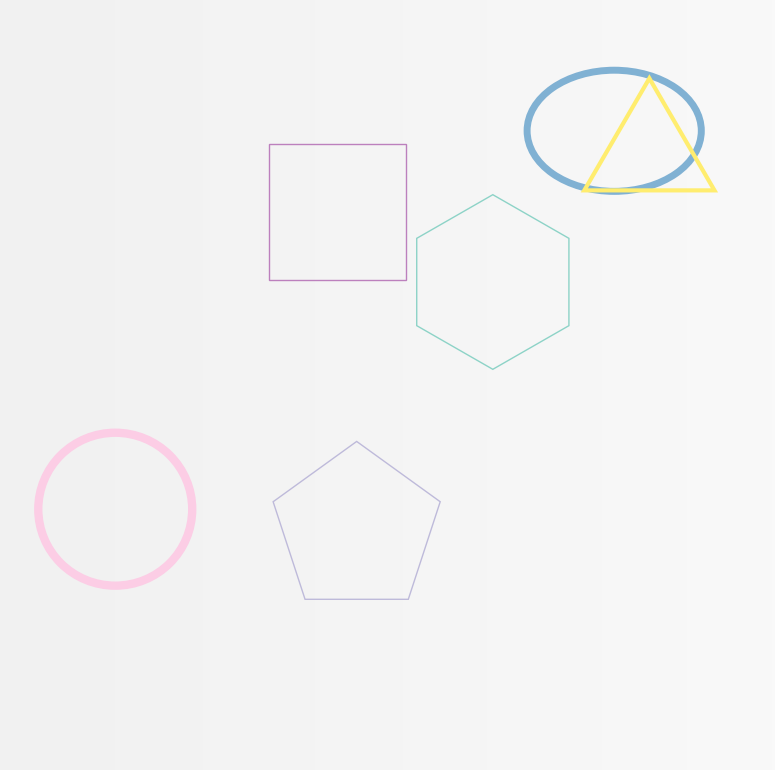[{"shape": "hexagon", "thickness": 0.5, "radius": 0.57, "center": [0.636, 0.634]}, {"shape": "pentagon", "thickness": 0.5, "radius": 0.57, "center": [0.46, 0.313]}, {"shape": "oval", "thickness": 2.5, "radius": 0.56, "center": [0.793, 0.83]}, {"shape": "circle", "thickness": 3, "radius": 0.5, "center": [0.149, 0.339]}, {"shape": "square", "thickness": 0.5, "radius": 0.44, "center": [0.436, 0.724]}, {"shape": "triangle", "thickness": 1.5, "radius": 0.48, "center": [0.838, 0.801]}]